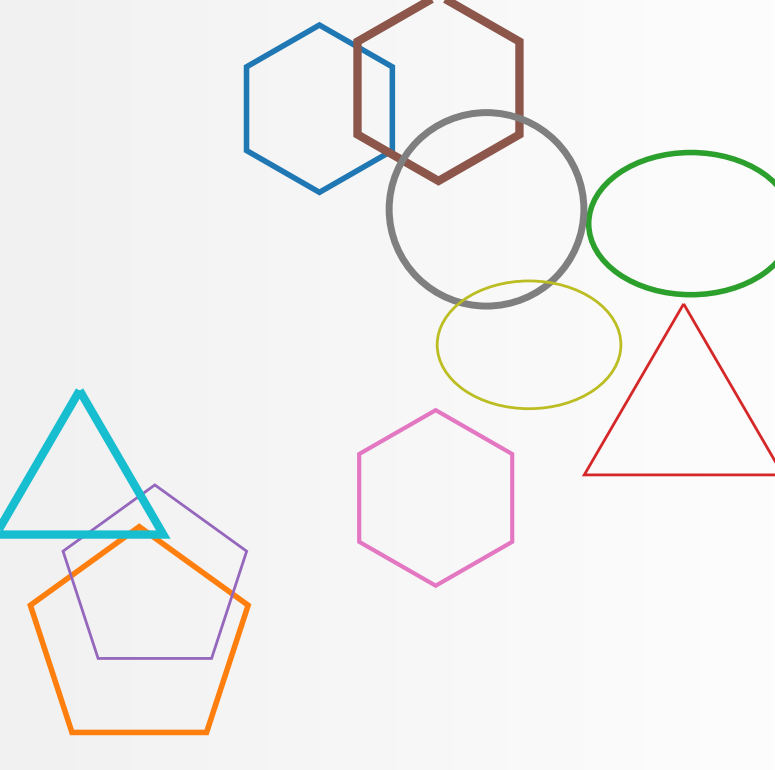[{"shape": "hexagon", "thickness": 2, "radius": 0.54, "center": [0.412, 0.859]}, {"shape": "pentagon", "thickness": 2, "radius": 0.74, "center": [0.18, 0.168]}, {"shape": "oval", "thickness": 2, "radius": 0.66, "center": [0.891, 0.71]}, {"shape": "triangle", "thickness": 1, "radius": 0.74, "center": [0.882, 0.457]}, {"shape": "pentagon", "thickness": 1, "radius": 0.62, "center": [0.2, 0.246]}, {"shape": "hexagon", "thickness": 3, "radius": 0.6, "center": [0.566, 0.886]}, {"shape": "hexagon", "thickness": 1.5, "radius": 0.57, "center": [0.562, 0.353]}, {"shape": "circle", "thickness": 2.5, "radius": 0.63, "center": [0.628, 0.728]}, {"shape": "oval", "thickness": 1, "radius": 0.59, "center": [0.683, 0.552]}, {"shape": "triangle", "thickness": 3, "radius": 0.62, "center": [0.103, 0.368]}]